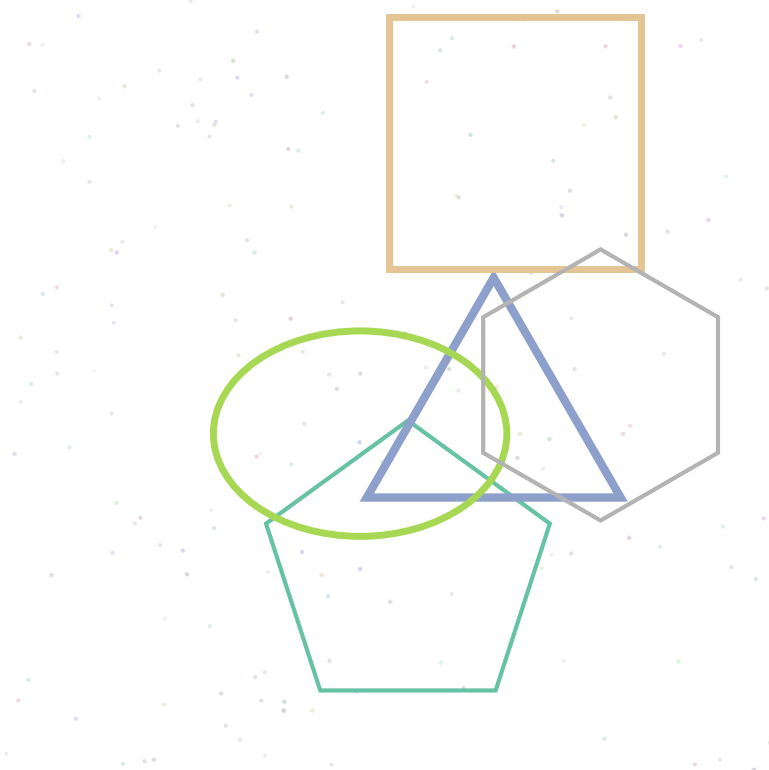[{"shape": "pentagon", "thickness": 1.5, "radius": 0.97, "center": [0.53, 0.26]}, {"shape": "triangle", "thickness": 3, "radius": 0.95, "center": [0.641, 0.449]}, {"shape": "oval", "thickness": 2.5, "radius": 0.95, "center": [0.468, 0.437]}, {"shape": "square", "thickness": 2.5, "radius": 0.82, "center": [0.669, 0.814]}, {"shape": "hexagon", "thickness": 1.5, "radius": 0.88, "center": [0.78, 0.5]}]